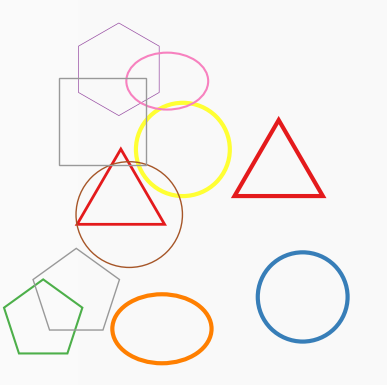[{"shape": "triangle", "thickness": 3, "radius": 0.66, "center": [0.719, 0.557]}, {"shape": "triangle", "thickness": 2, "radius": 0.65, "center": [0.312, 0.482]}, {"shape": "circle", "thickness": 3, "radius": 0.58, "center": [0.781, 0.229]}, {"shape": "pentagon", "thickness": 1.5, "radius": 0.53, "center": [0.111, 0.168]}, {"shape": "hexagon", "thickness": 0.5, "radius": 0.6, "center": [0.307, 0.82]}, {"shape": "oval", "thickness": 3, "radius": 0.64, "center": [0.418, 0.146]}, {"shape": "circle", "thickness": 3, "radius": 0.61, "center": [0.472, 0.612]}, {"shape": "circle", "thickness": 1, "radius": 0.69, "center": [0.334, 0.443]}, {"shape": "oval", "thickness": 1.5, "radius": 0.53, "center": [0.432, 0.789]}, {"shape": "square", "thickness": 1, "radius": 0.56, "center": [0.265, 0.685]}, {"shape": "pentagon", "thickness": 1, "radius": 0.59, "center": [0.197, 0.238]}]